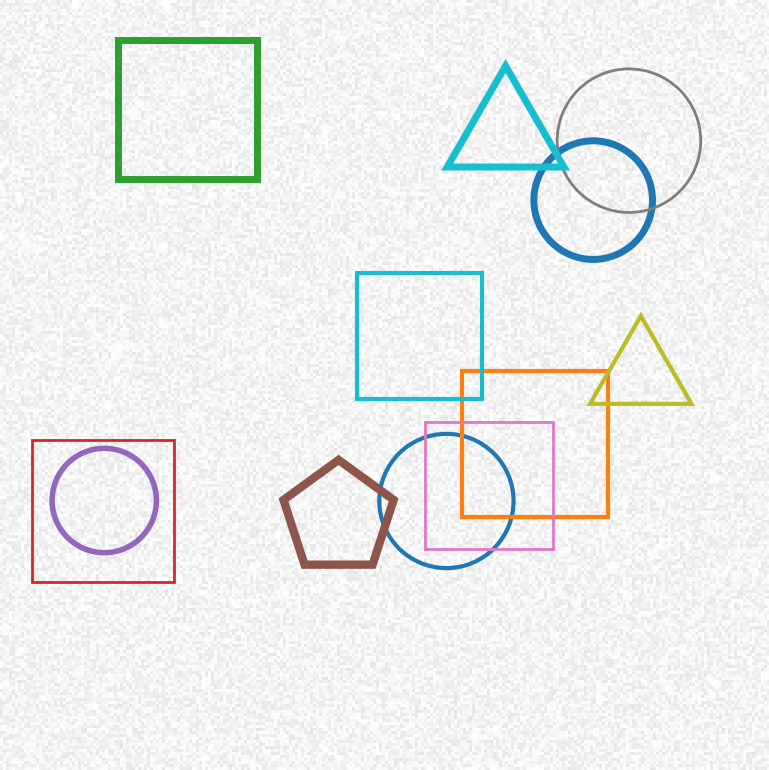[{"shape": "circle", "thickness": 2.5, "radius": 0.39, "center": [0.77, 0.74]}, {"shape": "circle", "thickness": 1.5, "radius": 0.44, "center": [0.58, 0.349]}, {"shape": "square", "thickness": 1.5, "radius": 0.47, "center": [0.695, 0.423]}, {"shape": "square", "thickness": 2.5, "radius": 0.45, "center": [0.244, 0.858]}, {"shape": "square", "thickness": 1, "radius": 0.46, "center": [0.133, 0.336]}, {"shape": "circle", "thickness": 2, "radius": 0.34, "center": [0.135, 0.35]}, {"shape": "pentagon", "thickness": 3, "radius": 0.38, "center": [0.44, 0.327]}, {"shape": "square", "thickness": 1, "radius": 0.41, "center": [0.635, 0.37]}, {"shape": "circle", "thickness": 1, "radius": 0.47, "center": [0.817, 0.817]}, {"shape": "triangle", "thickness": 1.5, "radius": 0.38, "center": [0.832, 0.514]}, {"shape": "square", "thickness": 1.5, "radius": 0.41, "center": [0.545, 0.564]}, {"shape": "triangle", "thickness": 2.5, "radius": 0.44, "center": [0.657, 0.827]}]